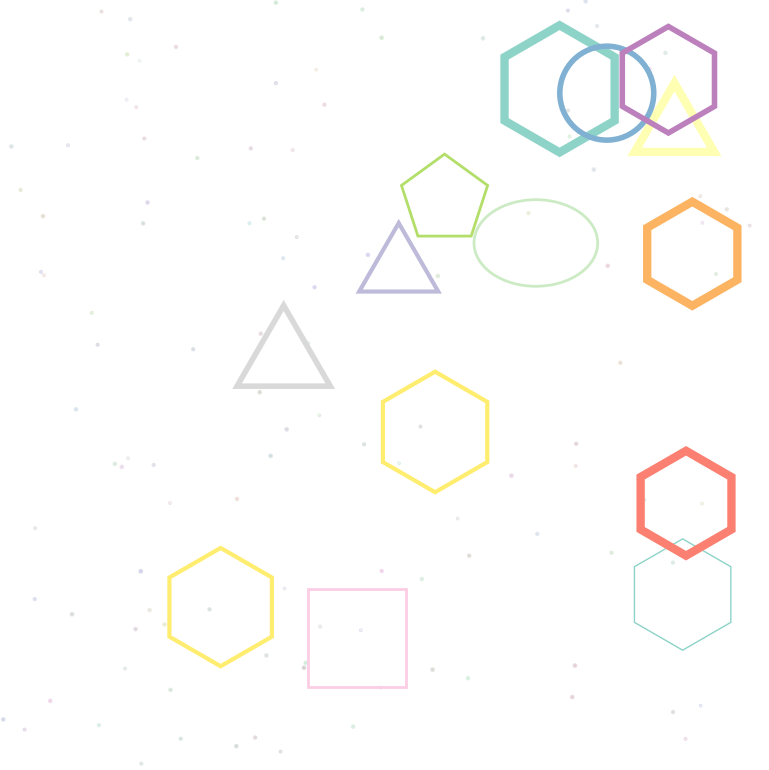[{"shape": "hexagon", "thickness": 0.5, "radius": 0.36, "center": [0.887, 0.228]}, {"shape": "hexagon", "thickness": 3, "radius": 0.41, "center": [0.727, 0.885]}, {"shape": "triangle", "thickness": 3, "radius": 0.3, "center": [0.876, 0.833]}, {"shape": "triangle", "thickness": 1.5, "radius": 0.3, "center": [0.518, 0.651]}, {"shape": "hexagon", "thickness": 3, "radius": 0.34, "center": [0.891, 0.346]}, {"shape": "circle", "thickness": 2, "radius": 0.3, "center": [0.788, 0.879]}, {"shape": "hexagon", "thickness": 3, "radius": 0.34, "center": [0.899, 0.67]}, {"shape": "pentagon", "thickness": 1, "radius": 0.29, "center": [0.577, 0.741]}, {"shape": "square", "thickness": 1, "radius": 0.32, "center": [0.463, 0.171]}, {"shape": "triangle", "thickness": 2, "radius": 0.35, "center": [0.368, 0.533]}, {"shape": "hexagon", "thickness": 2, "radius": 0.35, "center": [0.868, 0.896]}, {"shape": "oval", "thickness": 1, "radius": 0.4, "center": [0.696, 0.684]}, {"shape": "hexagon", "thickness": 1.5, "radius": 0.38, "center": [0.287, 0.212]}, {"shape": "hexagon", "thickness": 1.5, "radius": 0.39, "center": [0.565, 0.439]}]